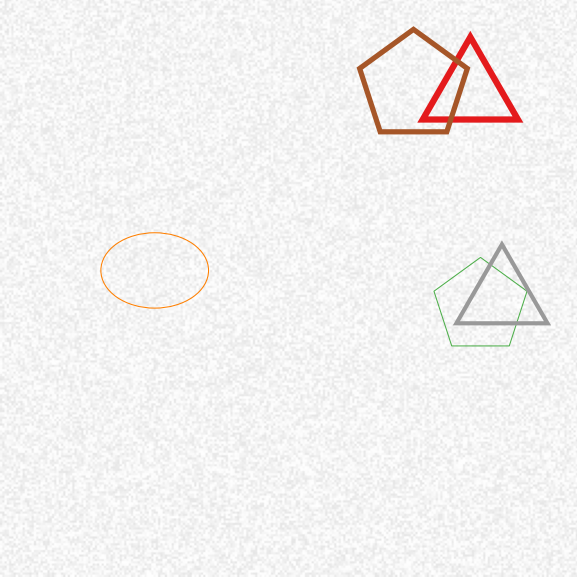[{"shape": "triangle", "thickness": 3, "radius": 0.48, "center": [0.814, 0.84]}, {"shape": "pentagon", "thickness": 0.5, "radius": 0.42, "center": [0.832, 0.469]}, {"shape": "oval", "thickness": 0.5, "radius": 0.47, "center": [0.268, 0.531]}, {"shape": "pentagon", "thickness": 2.5, "radius": 0.49, "center": [0.716, 0.85]}, {"shape": "triangle", "thickness": 2, "radius": 0.46, "center": [0.869, 0.485]}]